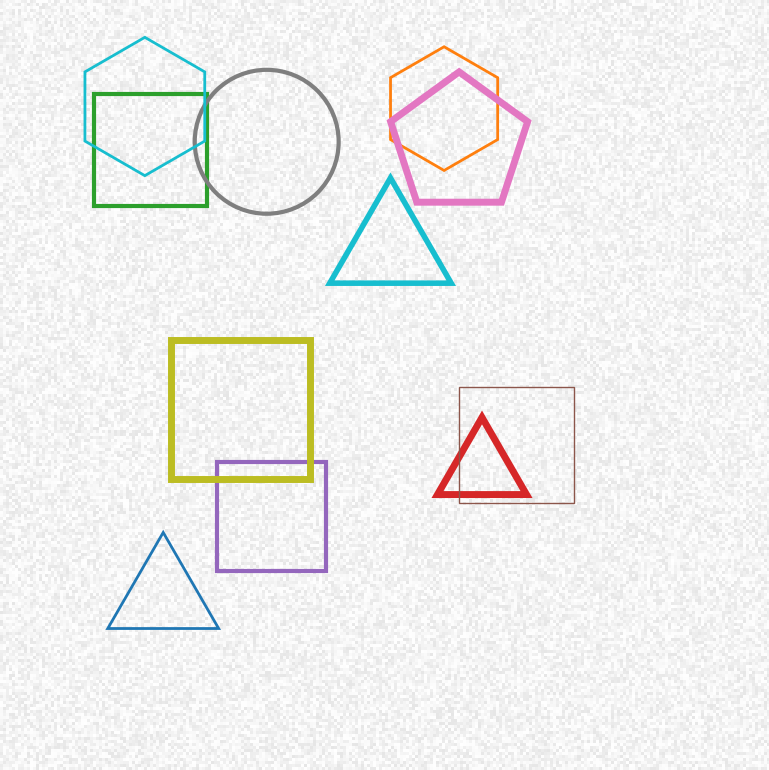[{"shape": "triangle", "thickness": 1, "radius": 0.42, "center": [0.212, 0.225]}, {"shape": "hexagon", "thickness": 1, "radius": 0.4, "center": [0.577, 0.859]}, {"shape": "square", "thickness": 1.5, "radius": 0.36, "center": [0.195, 0.806]}, {"shape": "triangle", "thickness": 2.5, "radius": 0.33, "center": [0.626, 0.391]}, {"shape": "square", "thickness": 1.5, "radius": 0.35, "center": [0.352, 0.33]}, {"shape": "square", "thickness": 0.5, "radius": 0.38, "center": [0.671, 0.422]}, {"shape": "pentagon", "thickness": 2.5, "radius": 0.47, "center": [0.596, 0.813]}, {"shape": "circle", "thickness": 1.5, "radius": 0.47, "center": [0.346, 0.816]}, {"shape": "square", "thickness": 2.5, "radius": 0.45, "center": [0.312, 0.469]}, {"shape": "hexagon", "thickness": 1, "radius": 0.45, "center": [0.188, 0.862]}, {"shape": "triangle", "thickness": 2, "radius": 0.46, "center": [0.507, 0.678]}]